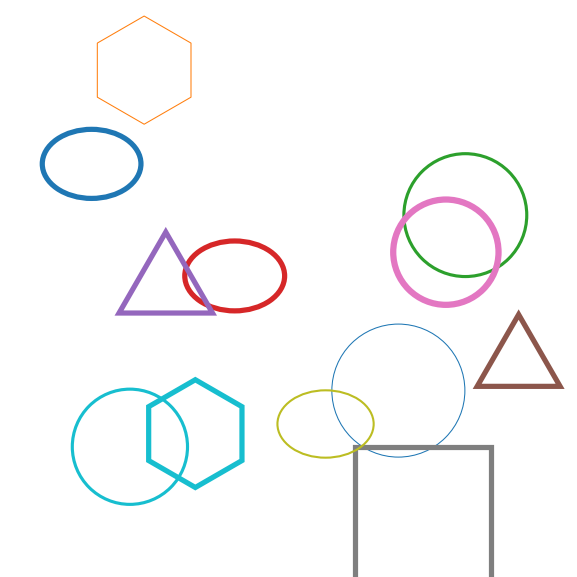[{"shape": "oval", "thickness": 2.5, "radius": 0.43, "center": [0.159, 0.715]}, {"shape": "circle", "thickness": 0.5, "radius": 0.58, "center": [0.69, 0.323]}, {"shape": "hexagon", "thickness": 0.5, "radius": 0.47, "center": [0.25, 0.878]}, {"shape": "circle", "thickness": 1.5, "radius": 0.53, "center": [0.806, 0.627]}, {"shape": "oval", "thickness": 2.5, "radius": 0.43, "center": [0.406, 0.521]}, {"shape": "triangle", "thickness": 2.5, "radius": 0.47, "center": [0.287, 0.504]}, {"shape": "triangle", "thickness": 2.5, "radius": 0.41, "center": [0.898, 0.372]}, {"shape": "circle", "thickness": 3, "radius": 0.46, "center": [0.772, 0.562]}, {"shape": "square", "thickness": 2.5, "radius": 0.58, "center": [0.732, 0.108]}, {"shape": "oval", "thickness": 1, "radius": 0.42, "center": [0.564, 0.265]}, {"shape": "hexagon", "thickness": 2.5, "radius": 0.47, "center": [0.338, 0.248]}, {"shape": "circle", "thickness": 1.5, "radius": 0.5, "center": [0.225, 0.226]}]